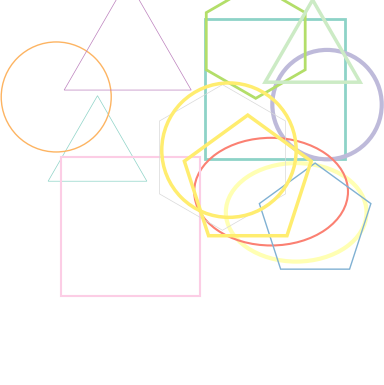[{"shape": "triangle", "thickness": 0.5, "radius": 0.74, "center": [0.253, 0.603]}, {"shape": "square", "thickness": 2, "radius": 0.91, "center": [0.715, 0.769]}, {"shape": "oval", "thickness": 3, "radius": 0.91, "center": [0.769, 0.448]}, {"shape": "circle", "thickness": 3, "radius": 0.71, "center": [0.849, 0.728]}, {"shape": "oval", "thickness": 1.5, "radius": 1.0, "center": [0.704, 0.502]}, {"shape": "pentagon", "thickness": 1, "radius": 0.76, "center": [0.818, 0.424]}, {"shape": "circle", "thickness": 1, "radius": 0.71, "center": [0.146, 0.748]}, {"shape": "hexagon", "thickness": 2, "radius": 0.74, "center": [0.664, 0.893]}, {"shape": "square", "thickness": 1.5, "radius": 0.9, "center": [0.339, 0.413]}, {"shape": "hexagon", "thickness": 0.5, "radius": 0.95, "center": [0.578, 0.591]}, {"shape": "triangle", "thickness": 0.5, "radius": 0.95, "center": [0.332, 0.861]}, {"shape": "triangle", "thickness": 2.5, "radius": 0.71, "center": [0.812, 0.858]}, {"shape": "circle", "thickness": 2.5, "radius": 0.87, "center": [0.595, 0.61]}, {"shape": "pentagon", "thickness": 2.5, "radius": 0.87, "center": [0.644, 0.528]}]